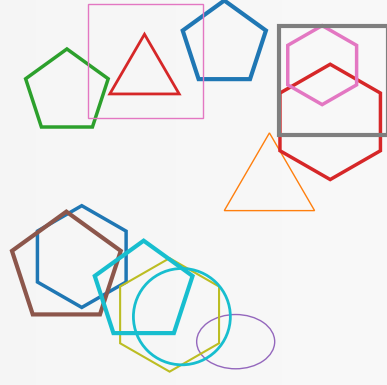[{"shape": "pentagon", "thickness": 3, "radius": 0.56, "center": [0.579, 0.886]}, {"shape": "hexagon", "thickness": 2.5, "radius": 0.66, "center": [0.211, 0.334]}, {"shape": "triangle", "thickness": 1, "radius": 0.67, "center": [0.695, 0.52]}, {"shape": "pentagon", "thickness": 2.5, "radius": 0.56, "center": [0.173, 0.761]}, {"shape": "hexagon", "thickness": 2.5, "radius": 0.75, "center": [0.852, 0.683]}, {"shape": "triangle", "thickness": 2, "radius": 0.52, "center": [0.373, 0.808]}, {"shape": "oval", "thickness": 1, "radius": 0.5, "center": [0.608, 0.113]}, {"shape": "pentagon", "thickness": 3, "radius": 0.74, "center": [0.171, 0.303]}, {"shape": "square", "thickness": 1, "radius": 0.74, "center": [0.376, 0.841]}, {"shape": "hexagon", "thickness": 2.5, "radius": 0.51, "center": [0.831, 0.831]}, {"shape": "square", "thickness": 3, "radius": 0.7, "center": [0.86, 0.791]}, {"shape": "hexagon", "thickness": 1.5, "radius": 0.74, "center": [0.438, 0.182]}, {"shape": "circle", "thickness": 2, "radius": 0.63, "center": [0.469, 0.178]}, {"shape": "pentagon", "thickness": 3, "radius": 0.66, "center": [0.371, 0.242]}]